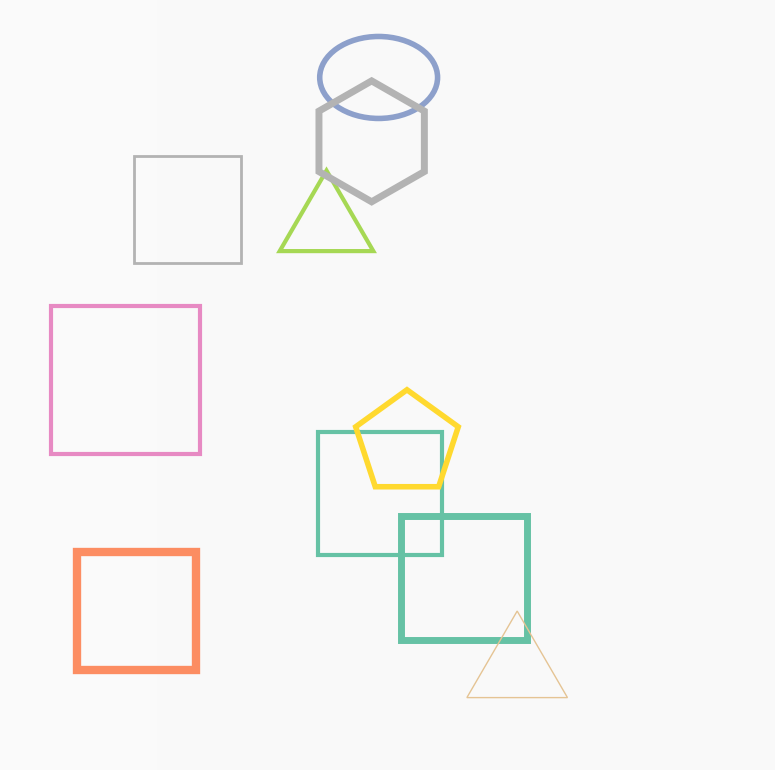[{"shape": "square", "thickness": 2.5, "radius": 0.41, "center": [0.599, 0.249]}, {"shape": "square", "thickness": 1.5, "radius": 0.4, "center": [0.49, 0.359]}, {"shape": "square", "thickness": 3, "radius": 0.38, "center": [0.176, 0.207]}, {"shape": "oval", "thickness": 2, "radius": 0.38, "center": [0.489, 0.899]}, {"shape": "square", "thickness": 1.5, "radius": 0.48, "center": [0.162, 0.506]}, {"shape": "triangle", "thickness": 1.5, "radius": 0.35, "center": [0.421, 0.709]}, {"shape": "pentagon", "thickness": 2, "radius": 0.35, "center": [0.525, 0.424]}, {"shape": "triangle", "thickness": 0.5, "radius": 0.37, "center": [0.667, 0.131]}, {"shape": "hexagon", "thickness": 2.5, "radius": 0.39, "center": [0.48, 0.816]}, {"shape": "square", "thickness": 1, "radius": 0.35, "center": [0.242, 0.728]}]